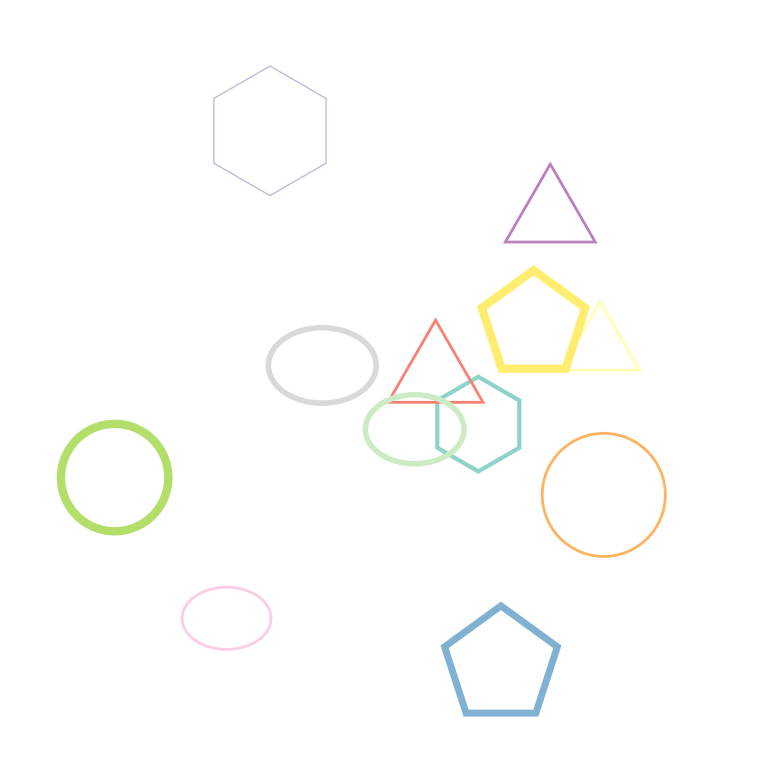[{"shape": "hexagon", "thickness": 1.5, "radius": 0.31, "center": [0.621, 0.449]}, {"shape": "triangle", "thickness": 1, "radius": 0.3, "center": [0.779, 0.549]}, {"shape": "hexagon", "thickness": 0.5, "radius": 0.42, "center": [0.351, 0.83]}, {"shape": "triangle", "thickness": 1, "radius": 0.36, "center": [0.566, 0.513]}, {"shape": "pentagon", "thickness": 2.5, "radius": 0.39, "center": [0.651, 0.136]}, {"shape": "circle", "thickness": 1, "radius": 0.4, "center": [0.784, 0.357]}, {"shape": "circle", "thickness": 3, "radius": 0.35, "center": [0.149, 0.38]}, {"shape": "oval", "thickness": 1, "radius": 0.29, "center": [0.294, 0.197]}, {"shape": "oval", "thickness": 2, "radius": 0.35, "center": [0.419, 0.525]}, {"shape": "triangle", "thickness": 1, "radius": 0.34, "center": [0.715, 0.719]}, {"shape": "oval", "thickness": 2, "radius": 0.32, "center": [0.539, 0.443]}, {"shape": "pentagon", "thickness": 3, "radius": 0.35, "center": [0.693, 0.578]}]